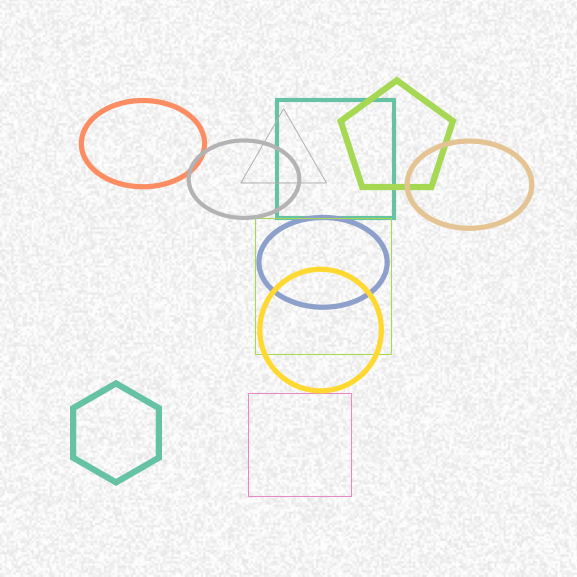[{"shape": "square", "thickness": 2, "radius": 0.51, "center": [0.581, 0.723]}, {"shape": "hexagon", "thickness": 3, "radius": 0.43, "center": [0.201, 0.25]}, {"shape": "oval", "thickness": 2.5, "radius": 0.53, "center": [0.248, 0.75]}, {"shape": "oval", "thickness": 2.5, "radius": 0.56, "center": [0.559, 0.545]}, {"shape": "square", "thickness": 0.5, "radius": 0.44, "center": [0.518, 0.229]}, {"shape": "pentagon", "thickness": 3, "radius": 0.51, "center": [0.687, 0.758]}, {"shape": "square", "thickness": 0.5, "radius": 0.59, "center": [0.56, 0.504]}, {"shape": "circle", "thickness": 2.5, "radius": 0.53, "center": [0.555, 0.428]}, {"shape": "oval", "thickness": 2.5, "radius": 0.54, "center": [0.813, 0.679]}, {"shape": "triangle", "thickness": 0.5, "radius": 0.43, "center": [0.491, 0.725]}, {"shape": "oval", "thickness": 2, "radius": 0.48, "center": [0.423, 0.689]}]